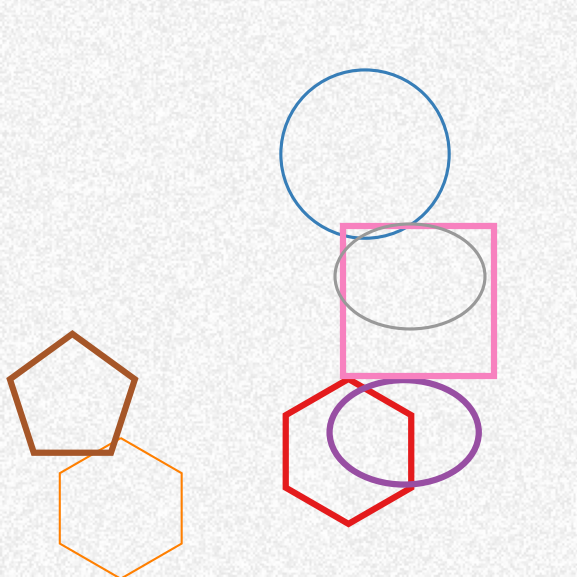[{"shape": "hexagon", "thickness": 3, "radius": 0.63, "center": [0.603, 0.217]}, {"shape": "circle", "thickness": 1.5, "radius": 0.73, "center": [0.632, 0.732]}, {"shape": "oval", "thickness": 3, "radius": 0.65, "center": [0.7, 0.251]}, {"shape": "hexagon", "thickness": 1, "radius": 0.61, "center": [0.209, 0.119]}, {"shape": "pentagon", "thickness": 3, "radius": 0.57, "center": [0.125, 0.307]}, {"shape": "square", "thickness": 3, "radius": 0.65, "center": [0.725, 0.477]}, {"shape": "oval", "thickness": 1.5, "radius": 0.65, "center": [0.71, 0.52]}]